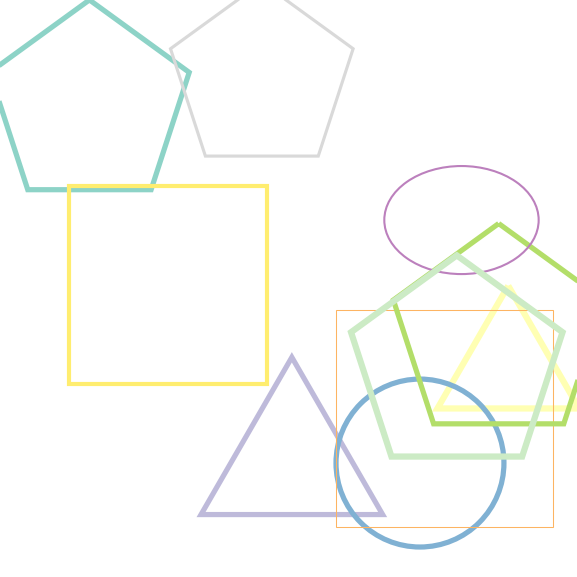[{"shape": "pentagon", "thickness": 2.5, "radius": 0.91, "center": [0.155, 0.818]}, {"shape": "triangle", "thickness": 3, "radius": 0.71, "center": [0.88, 0.363]}, {"shape": "triangle", "thickness": 2.5, "radius": 0.91, "center": [0.505, 0.199]}, {"shape": "circle", "thickness": 2.5, "radius": 0.73, "center": [0.727, 0.197]}, {"shape": "square", "thickness": 0.5, "radius": 0.94, "center": [0.77, 0.274]}, {"shape": "pentagon", "thickness": 2.5, "radius": 0.96, "center": [0.864, 0.42]}, {"shape": "pentagon", "thickness": 1.5, "radius": 0.83, "center": [0.453, 0.863]}, {"shape": "oval", "thickness": 1, "radius": 0.67, "center": [0.799, 0.618]}, {"shape": "pentagon", "thickness": 3, "radius": 0.96, "center": [0.791, 0.364]}, {"shape": "square", "thickness": 2, "radius": 0.86, "center": [0.291, 0.506]}]